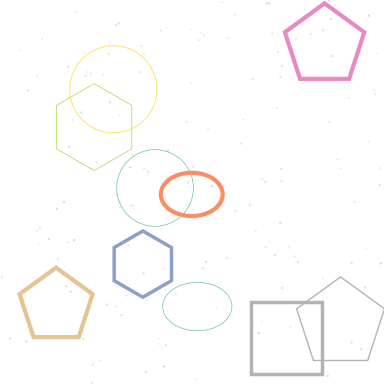[{"shape": "oval", "thickness": 0.5, "radius": 0.45, "center": [0.512, 0.204]}, {"shape": "circle", "thickness": 0.5, "radius": 0.5, "center": [0.403, 0.512]}, {"shape": "oval", "thickness": 3, "radius": 0.4, "center": [0.498, 0.495]}, {"shape": "hexagon", "thickness": 2.5, "radius": 0.43, "center": [0.371, 0.314]}, {"shape": "pentagon", "thickness": 3, "radius": 0.54, "center": [0.843, 0.883]}, {"shape": "hexagon", "thickness": 0.5, "radius": 0.56, "center": [0.245, 0.67]}, {"shape": "circle", "thickness": 0.5, "radius": 0.57, "center": [0.294, 0.768]}, {"shape": "pentagon", "thickness": 3, "radius": 0.5, "center": [0.146, 0.205]}, {"shape": "pentagon", "thickness": 1, "radius": 0.6, "center": [0.885, 0.161]}, {"shape": "square", "thickness": 2.5, "radius": 0.46, "center": [0.744, 0.122]}]